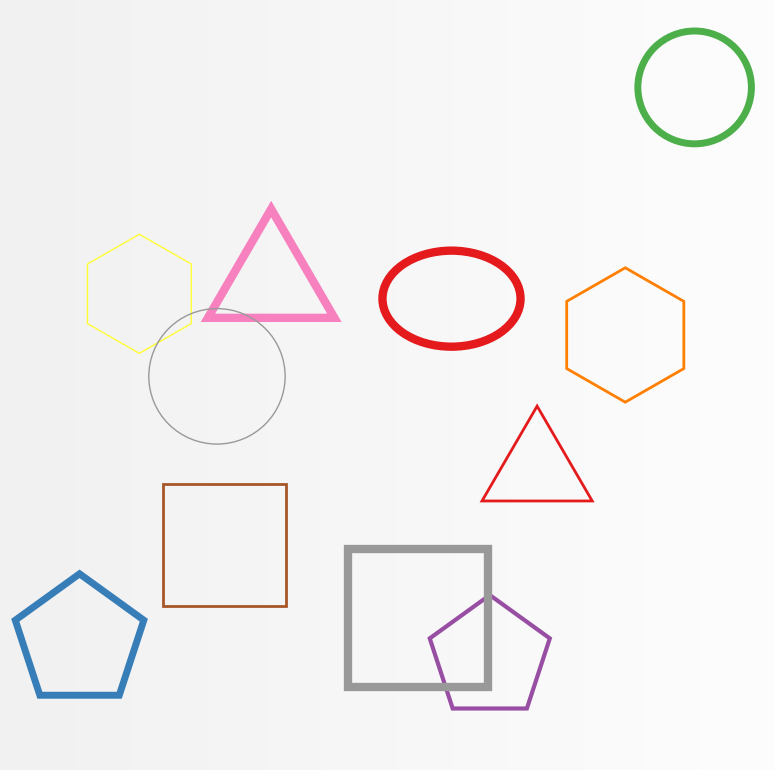[{"shape": "oval", "thickness": 3, "radius": 0.45, "center": [0.583, 0.612]}, {"shape": "triangle", "thickness": 1, "radius": 0.41, "center": [0.693, 0.39]}, {"shape": "pentagon", "thickness": 2.5, "radius": 0.44, "center": [0.103, 0.168]}, {"shape": "circle", "thickness": 2.5, "radius": 0.37, "center": [0.896, 0.886]}, {"shape": "pentagon", "thickness": 1.5, "radius": 0.41, "center": [0.632, 0.146]}, {"shape": "hexagon", "thickness": 1, "radius": 0.44, "center": [0.807, 0.565]}, {"shape": "hexagon", "thickness": 0.5, "radius": 0.39, "center": [0.18, 0.618]}, {"shape": "square", "thickness": 1, "radius": 0.4, "center": [0.289, 0.292]}, {"shape": "triangle", "thickness": 3, "radius": 0.47, "center": [0.35, 0.634]}, {"shape": "square", "thickness": 3, "radius": 0.45, "center": [0.539, 0.198]}, {"shape": "circle", "thickness": 0.5, "radius": 0.44, "center": [0.28, 0.511]}]